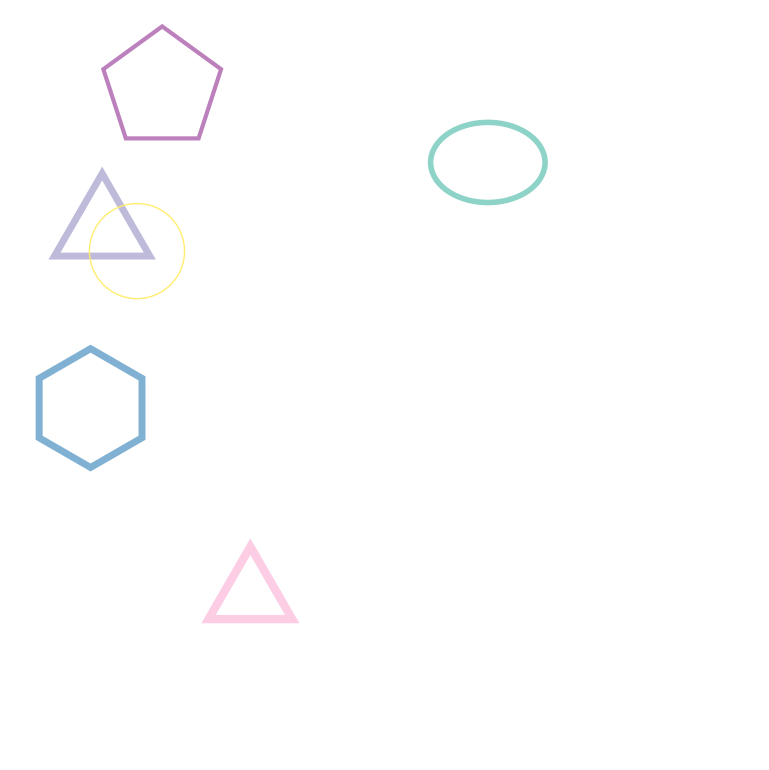[{"shape": "oval", "thickness": 2, "radius": 0.37, "center": [0.634, 0.789]}, {"shape": "triangle", "thickness": 2.5, "radius": 0.36, "center": [0.133, 0.703]}, {"shape": "hexagon", "thickness": 2.5, "radius": 0.39, "center": [0.118, 0.47]}, {"shape": "triangle", "thickness": 3, "radius": 0.31, "center": [0.325, 0.227]}, {"shape": "pentagon", "thickness": 1.5, "radius": 0.4, "center": [0.211, 0.885]}, {"shape": "circle", "thickness": 0.5, "radius": 0.31, "center": [0.178, 0.674]}]